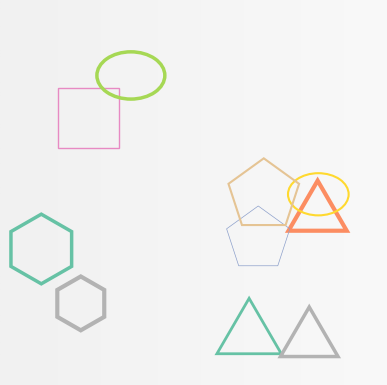[{"shape": "triangle", "thickness": 2, "radius": 0.48, "center": [0.643, 0.129]}, {"shape": "hexagon", "thickness": 2.5, "radius": 0.45, "center": [0.107, 0.353]}, {"shape": "triangle", "thickness": 3, "radius": 0.43, "center": [0.82, 0.444]}, {"shape": "pentagon", "thickness": 0.5, "radius": 0.43, "center": [0.666, 0.379]}, {"shape": "square", "thickness": 1, "radius": 0.4, "center": [0.228, 0.694]}, {"shape": "oval", "thickness": 2.5, "radius": 0.44, "center": [0.338, 0.804]}, {"shape": "oval", "thickness": 1.5, "radius": 0.39, "center": [0.821, 0.495]}, {"shape": "pentagon", "thickness": 1.5, "radius": 0.48, "center": [0.681, 0.493]}, {"shape": "hexagon", "thickness": 3, "radius": 0.35, "center": [0.208, 0.212]}, {"shape": "triangle", "thickness": 2.5, "radius": 0.43, "center": [0.798, 0.117]}]